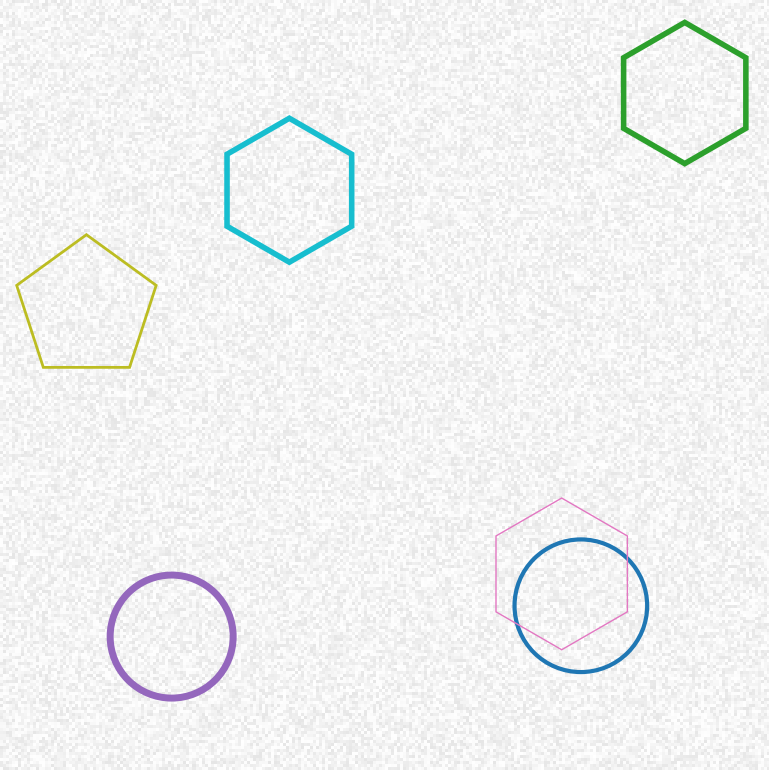[{"shape": "circle", "thickness": 1.5, "radius": 0.43, "center": [0.754, 0.213]}, {"shape": "hexagon", "thickness": 2, "radius": 0.46, "center": [0.889, 0.879]}, {"shape": "circle", "thickness": 2.5, "radius": 0.4, "center": [0.223, 0.173]}, {"shape": "hexagon", "thickness": 0.5, "radius": 0.49, "center": [0.729, 0.255]}, {"shape": "pentagon", "thickness": 1, "radius": 0.48, "center": [0.112, 0.6]}, {"shape": "hexagon", "thickness": 2, "radius": 0.47, "center": [0.376, 0.753]}]